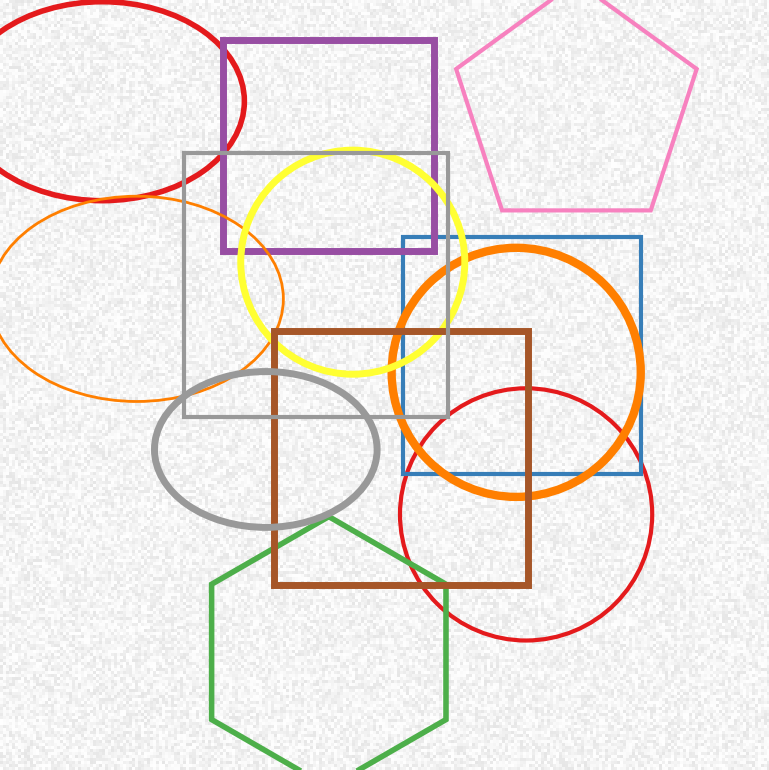[{"shape": "circle", "thickness": 1.5, "radius": 0.82, "center": [0.683, 0.332]}, {"shape": "oval", "thickness": 2, "radius": 0.92, "center": [0.133, 0.869]}, {"shape": "square", "thickness": 1.5, "radius": 0.77, "center": [0.678, 0.538]}, {"shape": "hexagon", "thickness": 2, "radius": 0.88, "center": [0.427, 0.153]}, {"shape": "square", "thickness": 2.5, "radius": 0.68, "center": [0.426, 0.811]}, {"shape": "circle", "thickness": 3, "radius": 0.81, "center": [0.67, 0.516]}, {"shape": "oval", "thickness": 1, "radius": 0.95, "center": [0.178, 0.612]}, {"shape": "circle", "thickness": 2.5, "radius": 0.73, "center": [0.458, 0.66]}, {"shape": "square", "thickness": 2.5, "radius": 0.83, "center": [0.52, 0.405]}, {"shape": "pentagon", "thickness": 1.5, "radius": 0.82, "center": [0.749, 0.86]}, {"shape": "oval", "thickness": 2.5, "radius": 0.72, "center": [0.345, 0.416]}, {"shape": "square", "thickness": 1.5, "radius": 0.86, "center": [0.411, 0.63]}]